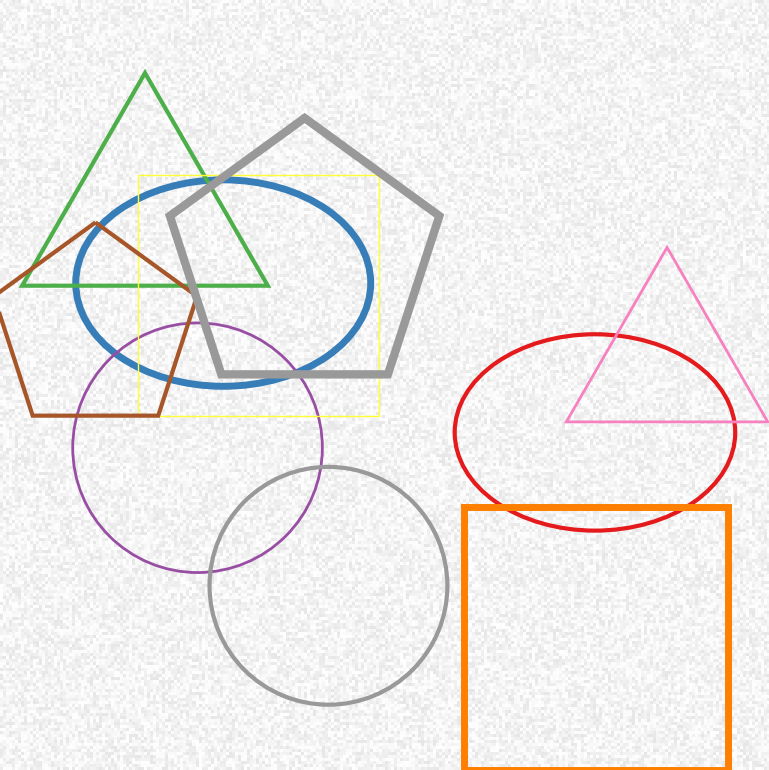[{"shape": "oval", "thickness": 1.5, "radius": 0.91, "center": [0.773, 0.438]}, {"shape": "oval", "thickness": 2.5, "radius": 0.96, "center": [0.29, 0.632]}, {"shape": "triangle", "thickness": 1.5, "radius": 0.92, "center": [0.188, 0.721]}, {"shape": "circle", "thickness": 1, "radius": 0.81, "center": [0.257, 0.419]}, {"shape": "square", "thickness": 2.5, "radius": 0.85, "center": [0.774, 0.171]}, {"shape": "square", "thickness": 0.5, "radius": 0.78, "center": [0.335, 0.617]}, {"shape": "pentagon", "thickness": 1.5, "radius": 0.69, "center": [0.124, 0.572]}, {"shape": "triangle", "thickness": 1, "radius": 0.76, "center": [0.866, 0.528]}, {"shape": "pentagon", "thickness": 3, "radius": 0.92, "center": [0.396, 0.663]}, {"shape": "circle", "thickness": 1.5, "radius": 0.77, "center": [0.427, 0.239]}]